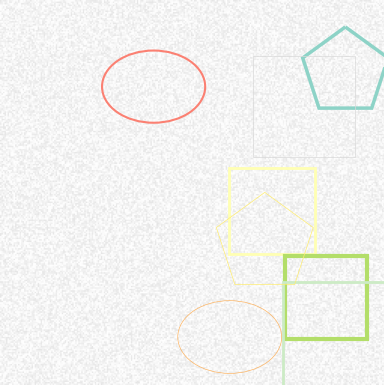[{"shape": "pentagon", "thickness": 2.5, "radius": 0.58, "center": [0.897, 0.813]}, {"shape": "square", "thickness": 2, "radius": 0.56, "center": [0.706, 0.452]}, {"shape": "oval", "thickness": 1.5, "radius": 0.67, "center": [0.399, 0.775]}, {"shape": "oval", "thickness": 0.5, "radius": 0.67, "center": [0.597, 0.125]}, {"shape": "square", "thickness": 3, "radius": 0.54, "center": [0.847, 0.227]}, {"shape": "square", "thickness": 0.5, "radius": 0.66, "center": [0.79, 0.724]}, {"shape": "square", "thickness": 2, "radius": 0.69, "center": [0.874, 0.129]}, {"shape": "pentagon", "thickness": 0.5, "radius": 0.66, "center": [0.688, 0.368]}]